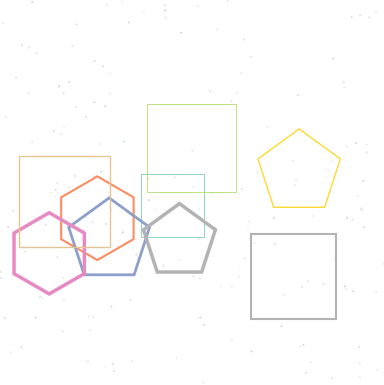[{"shape": "square", "thickness": 0.5, "radius": 0.41, "center": [0.448, 0.465]}, {"shape": "hexagon", "thickness": 1.5, "radius": 0.54, "center": [0.253, 0.433]}, {"shape": "pentagon", "thickness": 2, "radius": 0.55, "center": [0.283, 0.376]}, {"shape": "hexagon", "thickness": 2.5, "radius": 0.53, "center": [0.128, 0.342]}, {"shape": "square", "thickness": 0.5, "radius": 0.57, "center": [0.498, 0.615]}, {"shape": "pentagon", "thickness": 1, "radius": 0.56, "center": [0.777, 0.553]}, {"shape": "square", "thickness": 1, "radius": 0.59, "center": [0.167, 0.477]}, {"shape": "pentagon", "thickness": 2.5, "radius": 0.49, "center": [0.466, 0.373]}, {"shape": "square", "thickness": 1.5, "radius": 0.55, "center": [0.762, 0.282]}]